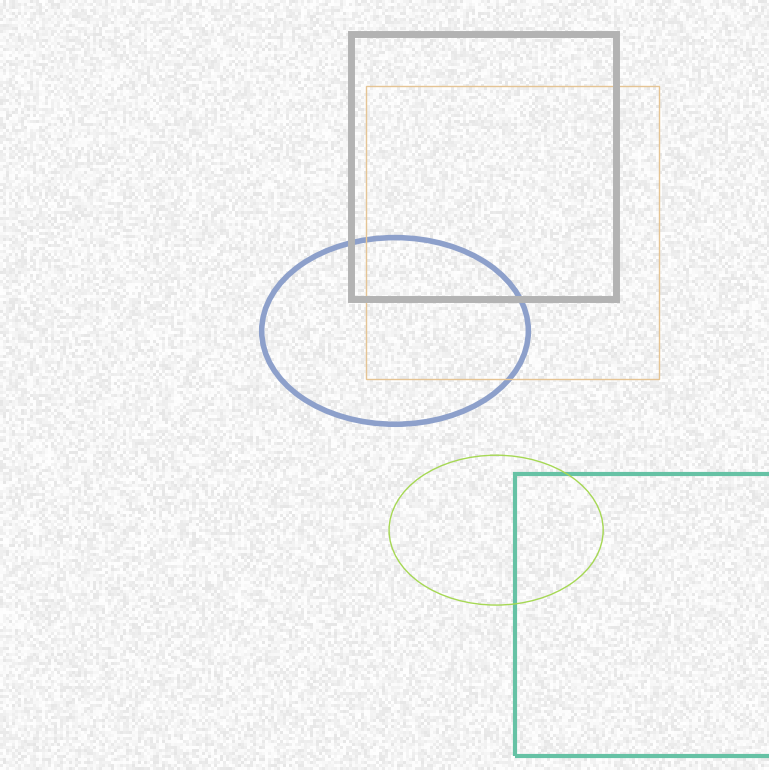[{"shape": "square", "thickness": 1.5, "radius": 0.92, "center": [0.853, 0.201]}, {"shape": "oval", "thickness": 2, "radius": 0.87, "center": [0.513, 0.57]}, {"shape": "oval", "thickness": 0.5, "radius": 0.7, "center": [0.644, 0.312]}, {"shape": "square", "thickness": 0.5, "radius": 0.95, "center": [0.666, 0.698]}, {"shape": "square", "thickness": 2.5, "radius": 0.86, "center": [0.628, 0.784]}]